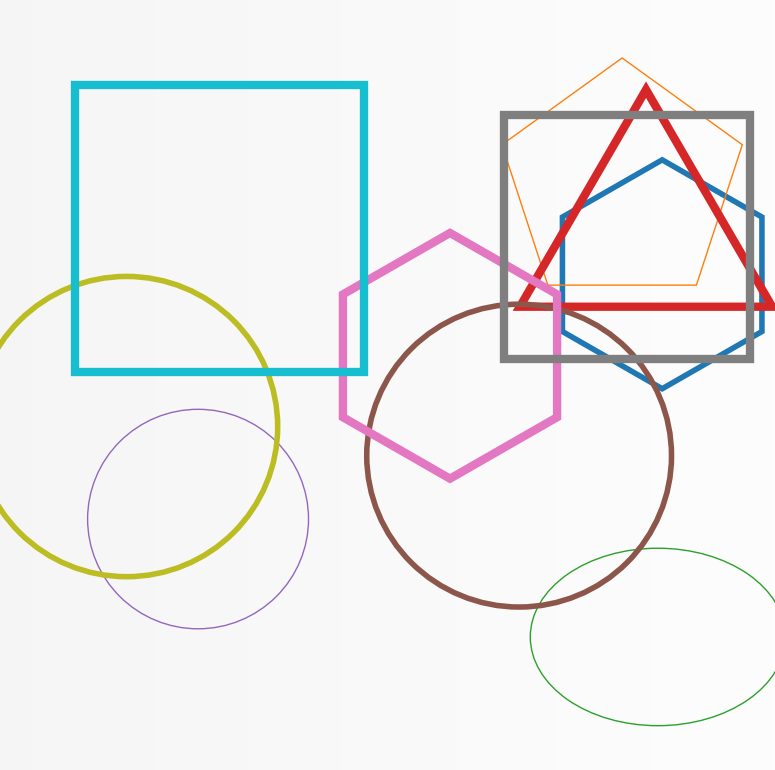[{"shape": "hexagon", "thickness": 2, "radius": 0.74, "center": [0.854, 0.644]}, {"shape": "pentagon", "thickness": 0.5, "radius": 0.82, "center": [0.803, 0.762]}, {"shape": "oval", "thickness": 0.5, "radius": 0.82, "center": [0.849, 0.173]}, {"shape": "triangle", "thickness": 3, "radius": 0.94, "center": [0.834, 0.696]}, {"shape": "circle", "thickness": 0.5, "radius": 0.71, "center": [0.256, 0.326]}, {"shape": "circle", "thickness": 2, "radius": 0.98, "center": [0.67, 0.408]}, {"shape": "hexagon", "thickness": 3, "radius": 0.8, "center": [0.581, 0.538]}, {"shape": "square", "thickness": 3, "radius": 0.79, "center": [0.809, 0.692]}, {"shape": "circle", "thickness": 2, "radius": 0.97, "center": [0.163, 0.446]}, {"shape": "square", "thickness": 3, "radius": 0.93, "center": [0.283, 0.703]}]